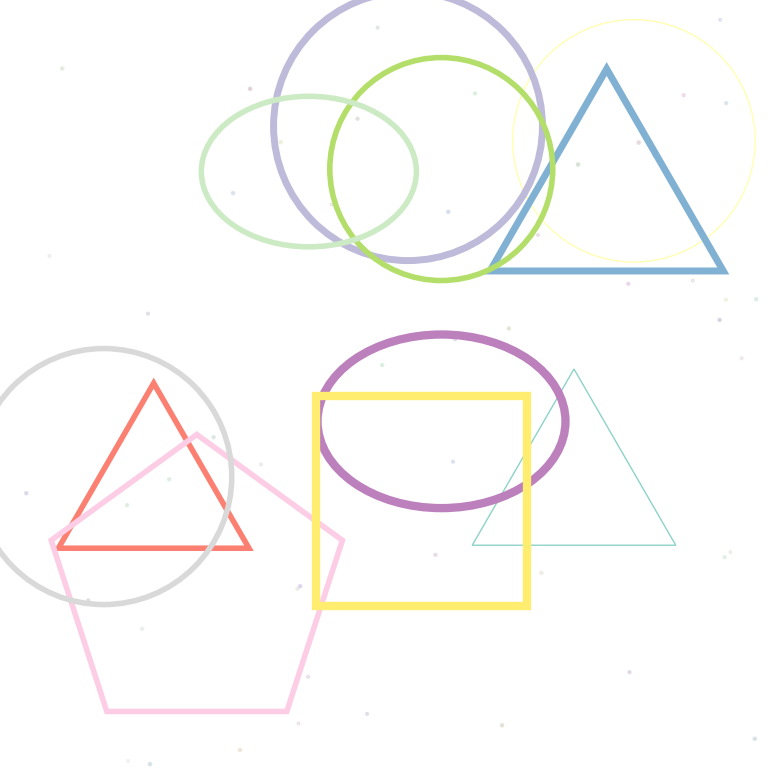[{"shape": "triangle", "thickness": 0.5, "radius": 0.76, "center": [0.745, 0.368]}, {"shape": "circle", "thickness": 0.5, "radius": 0.79, "center": [0.823, 0.817]}, {"shape": "circle", "thickness": 2.5, "radius": 0.87, "center": [0.53, 0.836]}, {"shape": "triangle", "thickness": 2, "radius": 0.71, "center": [0.2, 0.359]}, {"shape": "triangle", "thickness": 2.5, "radius": 0.87, "center": [0.788, 0.736]}, {"shape": "circle", "thickness": 2, "radius": 0.72, "center": [0.573, 0.78]}, {"shape": "pentagon", "thickness": 2, "radius": 0.99, "center": [0.256, 0.237]}, {"shape": "circle", "thickness": 2, "radius": 0.83, "center": [0.135, 0.381]}, {"shape": "oval", "thickness": 3, "radius": 0.81, "center": [0.573, 0.453]}, {"shape": "oval", "thickness": 2, "radius": 0.7, "center": [0.401, 0.777]}, {"shape": "square", "thickness": 3, "radius": 0.68, "center": [0.547, 0.349]}]